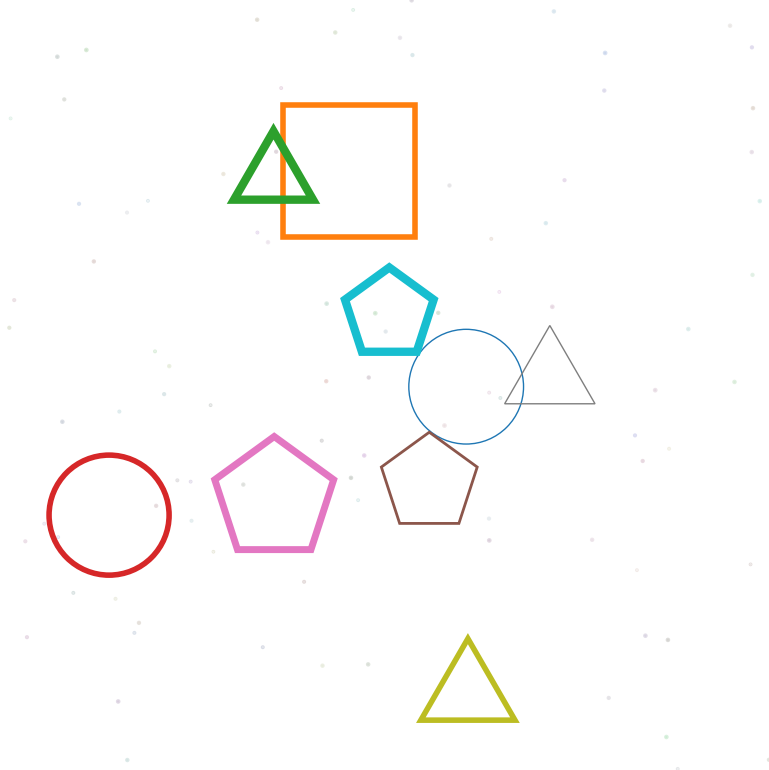[{"shape": "circle", "thickness": 0.5, "radius": 0.37, "center": [0.605, 0.498]}, {"shape": "square", "thickness": 2, "radius": 0.43, "center": [0.453, 0.778]}, {"shape": "triangle", "thickness": 3, "radius": 0.3, "center": [0.355, 0.77]}, {"shape": "circle", "thickness": 2, "radius": 0.39, "center": [0.142, 0.331]}, {"shape": "pentagon", "thickness": 1, "radius": 0.33, "center": [0.558, 0.373]}, {"shape": "pentagon", "thickness": 2.5, "radius": 0.41, "center": [0.356, 0.352]}, {"shape": "triangle", "thickness": 0.5, "radius": 0.34, "center": [0.714, 0.509]}, {"shape": "triangle", "thickness": 2, "radius": 0.35, "center": [0.608, 0.1]}, {"shape": "pentagon", "thickness": 3, "radius": 0.3, "center": [0.506, 0.592]}]